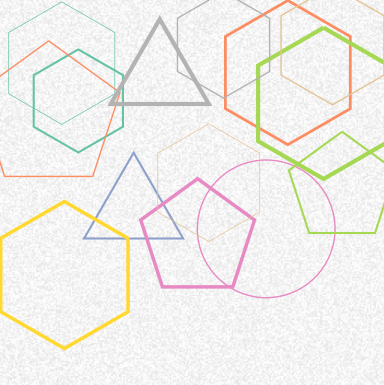[{"shape": "hexagon", "thickness": 0.5, "radius": 0.8, "center": [0.16, 0.836]}, {"shape": "hexagon", "thickness": 1.5, "radius": 0.67, "center": [0.203, 0.738]}, {"shape": "hexagon", "thickness": 2, "radius": 0.94, "center": [0.748, 0.811]}, {"shape": "pentagon", "thickness": 1, "radius": 0.97, "center": [0.126, 0.699]}, {"shape": "triangle", "thickness": 1.5, "radius": 0.74, "center": [0.347, 0.455]}, {"shape": "pentagon", "thickness": 2.5, "radius": 0.78, "center": [0.513, 0.38]}, {"shape": "circle", "thickness": 1, "radius": 0.89, "center": [0.691, 0.406]}, {"shape": "pentagon", "thickness": 1.5, "radius": 0.73, "center": [0.889, 0.513]}, {"shape": "hexagon", "thickness": 3, "radius": 0.98, "center": [0.841, 0.732]}, {"shape": "hexagon", "thickness": 2.5, "radius": 0.95, "center": [0.167, 0.286]}, {"shape": "hexagon", "thickness": 1, "radius": 0.77, "center": [0.864, 0.882]}, {"shape": "hexagon", "thickness": 0.5, "radius": 0.76, "center": [0.542, 0.526]}, {"shape": "triangle", "thickness": 3, "radius": 0.73, "center": [0.415, 0.803]}, {"shape": "hexagon", "thickness": 1, "radius": 0.69, "center": [0.581, 0.883]}]